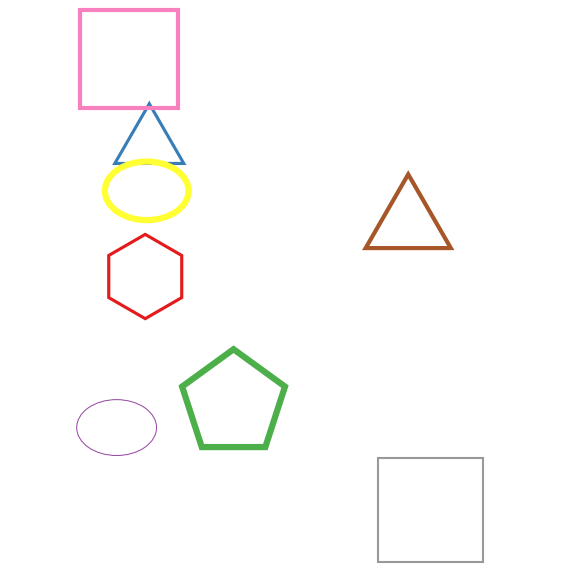[{"shape": "hexagon", "thickness": 1.5, "radius": 0.36, "center": [0.252, 0.52]}, {"shape": "triangle", "thickness": 1.5, "radius": 0.34, "center": [0.259, 0.751]}, {"shape": "pentagon", "thickness": 3, "radius": 0.47, "center": [0.404, 0.301]}, {"shape": "oval", "thickness": 0.5, "radius": 0.35, "center": [0.202, 0.259]}, {"shape": "oval", "thickness": 3, "radius": 0.36, "center": [0.254, 0.669]}, {"shape": "triangle", "thickness": 2, "radius": 0.43, "center": [0.707, 0.612]}, {"shape": "square", "thickness": 2, "radius": 0.42, "center": [0.223, 0.897]}, {"shape": "square", "thickness": 1, "radius": 0.45, "center": [0.745, 0.116]}]